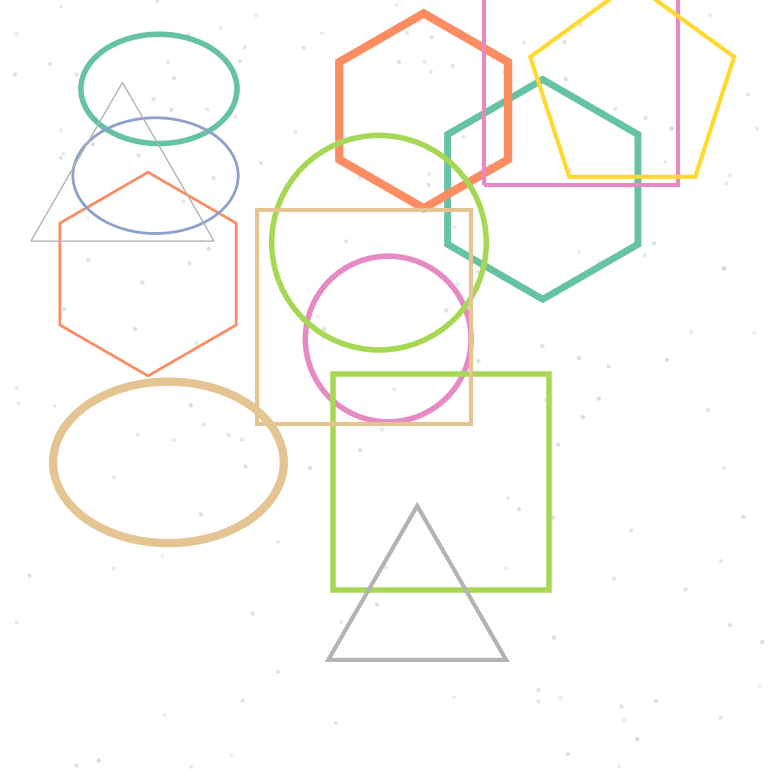[{"shape": "hexagon", "thickness": 2.5, "radius": 0.71, "center": [0.705, 0.754]}, {"shape": "oval", "thickness": 2, "radius": 0.51, "center": [0.206, 0.885]}, {"shape": "hexagon", "thickness": 3, "radius": 0.63, "center": [0.55, 0.856]}, {"shape": "hexagon", "thickness": 1, "radius": 0.66, "center": [0.192, 0.644]}, {"shape": "oval", "thickness": 1, "radius": 0.54, "center": [0.202, 0.772]}, {"shape": "square", "thickness": 1.5, "radius": 0.63, "center": [0.755, 0.885]}, {"shape": "circle", "thickness": 2, "radius": 0.54, "center": [0.504, 0.56]}, {"shape": "circle", "thickness": 2, "radius": 0.7, "center": [0.492, 0.685]}, {"shape": "square", "thickness": 2, "radius": 0.7, "center": [0.572, 0.374]}, {"shape": "pentagon", "thickness": 1.5, "radius": 0.7, "center": [0.821, 0.883]}, {"shape": "square", "thickness": 1.5, "radius": 0.7, "center": [0.472, 0.588]}, {"shape": "oval", "thickness": 3, "radius": 0.75, "center": [0.219, 0.4]}, {"shape": "triangle", "thickness": 1.5, "radius": 0.67, "center": [0.542, 0.21]}, {"shape": "triangle", "thickness": 0.5, "radius": 0.69, "center": [0.159, 0.756]}]